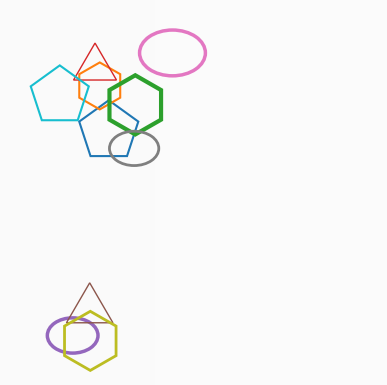[{"shape": "pentagon", "thickness": 1.5, "radius": 0.4, "center": [0.281, 0.659]}, {"shape": "hexagon", "thickness": 1.5, "radius": 0.31, "center": [0.257, 0.777]}, {"shape": "hexagon", "thickness": 3, "radius": 0.38, "center": [0.349, 0.728]}, {"shape": "triangle", "thickness": 1, "radius": 0.32, "center": [0.245, 0.824]}, {"shape": "oval", "thickness": 2.5, "radius": 0.33, "center": [0.188, 0.129]}, {"shape": "triangle", "thickness": 1, "radius": 0.35, "center": [0.231, 0.196]}, {"shape": "oval", "thickness": 2.5, "radius": 0.42, "center": [0.445, 0.863]}, {"shape": "oval", "thickness": 2, "radius": 0.32, "center": [0.346, 0.615]}, {"shape": "hexagon", "thickness": 2, "radius": 0.38, "center": [0.233, 0.115]}, {"shape": "pentagon", "thickness": 1.5, "radius": 0.39, "center": [0.154, 0.751]}]